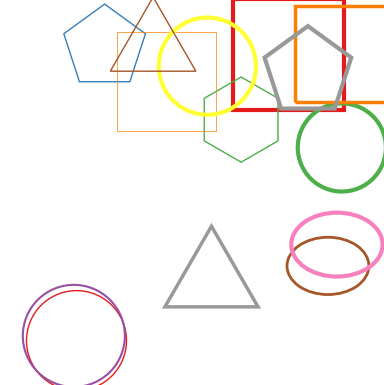[{"shape": "square", "thickness": 3, "radius": 0.72, "center": [0.749, 0.858]}, {"shape": "circle", "thickness": 1, "radius": 0.65, "center": [0.199, 0.115]}, {"shape": "pentagon", "thickness": 1, "radius": 0.56, "center": [0.272, 0.878]}, {"shape": "circle", "thickness": 3, "radius": 0.57, "center": [0.888, 0.617]}, {"shape": "hexagon", "thickness": 1, "radius": 0.55, "center": [0.626, 0.689]}, {"shape": "circle", "thickness": 1.5, "radius": 0.66, "center": [0.192, 0.128]}, {"shape": "square", "thickness": 2.5, "radius": 0.62, "center": [0.891, 0.859]}, {"shape": "square", "thickness": 0.5, "radius": 0.64, "center": [0.433, 0.788]}, {"shape": "circle", "thickness": 3, "radius": 0.63, "center": [0.539, 0.828]}, {"shape": "oval", "thickness": 2, "radius": 0.53, "center": [0.852, 0.309]}, {"shape": "triangle", "thickness": 1, "radius": 0.64, "center": [0.398, 0.879]}, {"shape": "oval", "thickness": 3, "radius": 0.59, "center": [0.875, 0.365]}, {"shape": "triangle", "thickness": 2.5, "radius": 0.7, "center": [0.549, 0.273]}, {"shape": "pentagon", "thickness": 3, "radius": 0.59, "center": [0.8, 0.814]}]